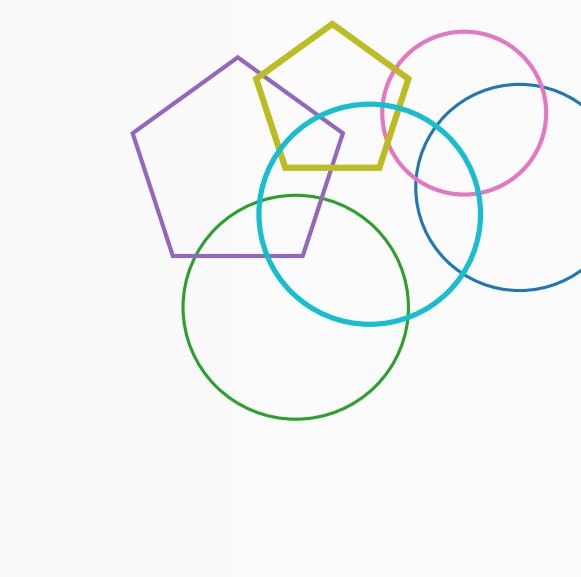[{"shape": "circle", "thickness": 1.5, "radius": 0.89, "center": [0.894, 0.675]}, {"shape": "circle", "thickness": 1.5, "radius": 0.97, "center": [0.509, 0.467]}, {"shape": "pentagon", "thickness": 2, "radius": 0.95, "center": [0.409, 0.71]}, {"shape": "circle", "thickness": 2, "radius": 0.71, "center": [0.799, 0.803]}, {"shape": "pentagon", "thickness": 3, "radius": 0.69, "center": [0.572, 0.82]}, {"shape": "circle", "thickness": 2.5, "radius": 0.95, "center": [0.636, 0.628]}]